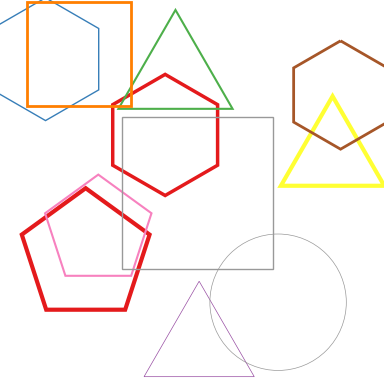[{"shape": "pentagon", "thickness": 3, "radius": 0.87, "center": [0.223, 0.337]}, {"shape": "hexagon", "thickness": 2.5, "radius": 0.79, "center": [0.429, 0.649]}, {"shape": "hexagon", "thickness": 1, "radius": 0.8, "center": [0.118, 0.846]}, {"shape": "triangle", "thickness": 1.5, "radius": 0.86, "center": [0.456, 0.803]}, {"shape": "triangle", "thickness": 0.5, "radius": 0.83, "center": [0.517, 0.104]}, {"shape": "square", "thickness": 2, "radius": 0.67, "center": [0.205, 0.859]}, {"shape": "triangle", "thickness": 3, "radius": 0.78, "center": [0.864, 0.595]}, {"shape": "hexagon", "thickness": 2, "radius": 0.7, "center": [0.885, 0.753]}, {"shape": "pentagon", "thickness": 1.5, "radius": 0.73, "center": [0.255, 0.401]}, {"shape": "square", "thickness": 1, "radius": 0.99, "center": [0.513, 0.499]}, {"shape": "circle", "thickness": 0.5, "radius": 0.89, "center": [0.722, 0.215]}]